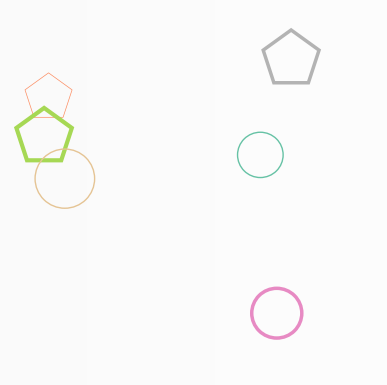[{"shape": "circle", "thickness": 1, "radius": 0.29, "center": [0.672, 0.598]}, {"shape": "pentagon", "thickness": 0.5, "radius": 0.32, "center": [0.125, 0.747]}, {"shape": "circle", "thickness": 2.5, "radius": 0.32, "center": [0.714, 0.187]}, {"shape": "pentagon", "thickness": 3, "radius": 0.38, "center": [0.114, 0.644]}, {"shape": "circle", "thickness": 1, "radius": 0.38, "center": [0.167, 0.536]}, {"shape": "pentagon", "thickness": 2.5, "radius": 0.38, "center": [0.751, 0.846]}]